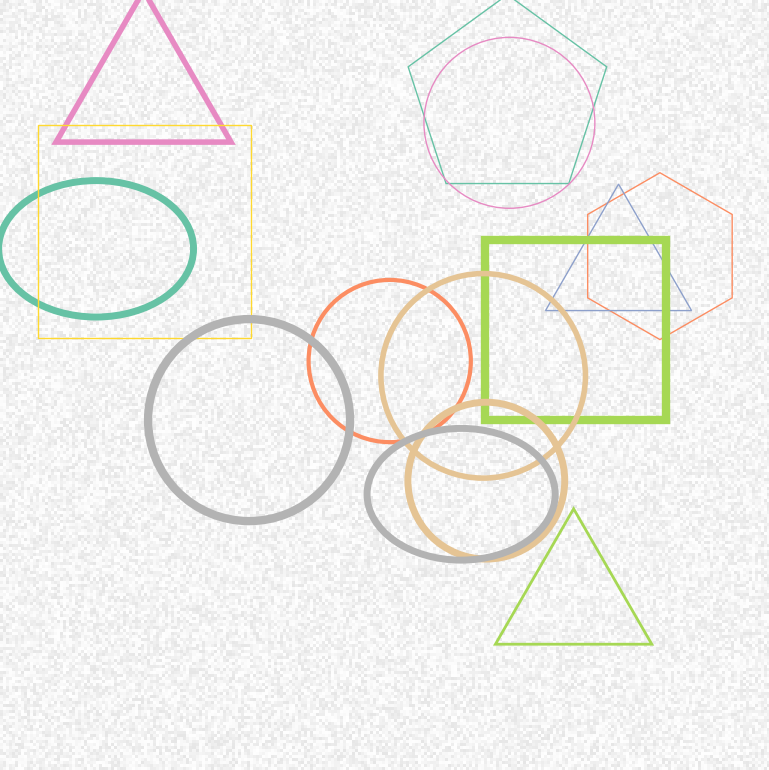[{"shape": "pentagon", "thickness": 0.5, "radius": 0.68, "center": [0.659, 0.871]}, {"shape": "oval", "thickness": 2.5, "radius": 0.63, "center": [0.125, 0.677]}, {"shape": "hexagon", "thickness": 0.5, "radius": 0.54, "center": [0.857, 0.667]}, {"shape": "circle", "thickness": 1.5, "radius": 0.53, "center": [0.506, 0.531]}, {"shape": "triangle", "thickness": 0.5, "radius": 0.55, "center": [0.803, 0.651]}, {"shape": "circle", "thickness": 0.5, "radius": 0.55, "center": [0.662, 0.84]}, {"shape": "triangle", "thickness": 2, "radius": 0.66, "center": [0.186, 0.881]}, {"shape": "triangle", "thickness": 1, "radius": 0.59, "center": [0.745, 0.222]}, {"shape": "square", "thickness": 3, "radius": 0.59, "center": [0.747, 0.571]}, {"shape": "square", "thickness": 0.5, "radius": 0.69, "center": [0.188, 0.7]}, {"shape": "circle", "thickness": 2, "radius": 0.66, "center": [0.628, 0.512]}, {"shape": "circle", "thickness": 2.5, "radius": 0.51, "center": [0.632, 0.376]}, {"shape": "oval", "thickness": 2.5, "radius": 0.61, "center": [0.599, 0.358]}, {"shape": "circle", "thickness": 3, "radius": 0.66, "center": [0.323, 0.454]}]